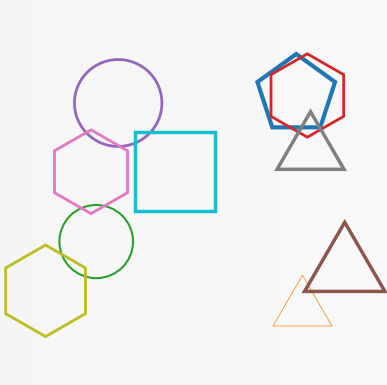[{"shape": "pentagon", "thickness": 3, "radius": 0.53, "center": [0.765, 0.754]}, {"shape": "triangle", "thickness": 0.5, "radius": 0.44, "center": [0.781, 0.197]}, {"shape": "circle", "thickness": 1.5, "radius": 0.48, "center": [0.248, 0.373]}, {"shape": "hexagon", "thickness": 2, "radius": 0.54, "center": [0.793, 0.752]}, {"shape": "circle", "thickness": 2, "radius": 0.56, "center": [0.305, 0.732]}, {"shape": "triangle", "thickness": 2.5, "radius": 0.6, "center": [0.89, 0.303]}, {"shape": "hexagon", "thickness": 2, "radius": 0.54, "center": [0.235, 0.554]}, {"shape": "triangle", "thickness": 2.5, "radius": 0.5, "center": [0.801, 0.61]}, {"shape": "hexagon", "thickness": 2, "radius": 0.59, "center": [0.118, 0.245]}, {"shape": "square", "thickness": 2.5, "radius": 0.51, "center": [0.451, 0.555]}]